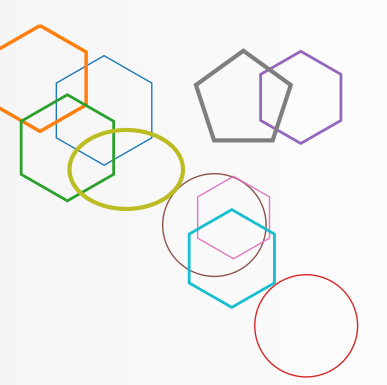[{"shape": "hexagon", "thickness": 1, "radius": 0.71, "center": [0.269, 0.713]}, {"shape": "hexagon", "thickness": 2.5, "radius": 0.69, "center": [0.103, 0.796]}, {"shape": "hexagon", "thickness": 2, "radius": 0.69, "center": [0.174, 0.616]}, {"shape": "circle", "thickness": 1, "radius": 0.66, "center": [0.79, 0.154]}, {"shape": "hexagon", "thickness": 2, "radius": 0.6, "center": [0.776, 0.747]}, {"shape": "circle", "thickness": 1, "radius": 0.67, "center": [0.553, 0.415]}, {"shape": "hexagon", "thickness": 1, "radius": 0.54, "center": [0.603, 0.435]}, {"shape": "pentagon", "thickness": 3, "radius": 0.64, "center": [0.628, 0.739]}, {"shape": "oval", "thickness": 3, "radius": 0.73, "center": [0.326, 0.56]}, {"shape": "hexagon", "thickness": 2, "radius": 0.63, "center": [0.598, 0.329]}]